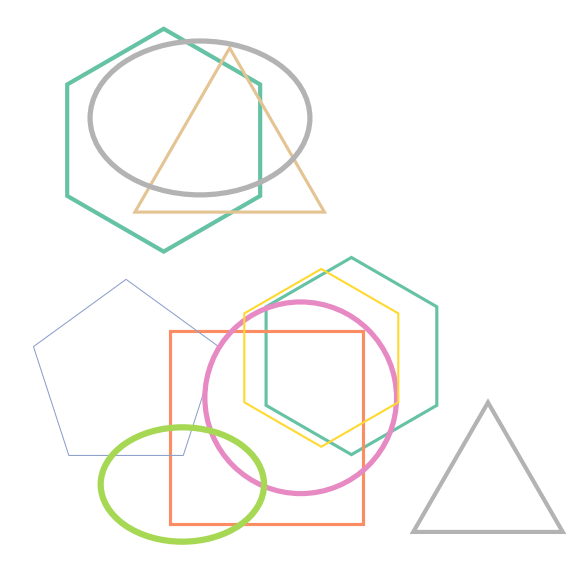[{"shape": "hexagon", "thickness": 1.5, "radius": 0.85, "center": [0.609, 0.383]}, {"shape": "hexagon", "thickness": 2, "radius": 0.96, "center": [0.283, 0.756]}, {"shape": "square", "thickness": 1.5, "radius": 0.84, "center": [0.462, 0.26]}, {"shape": "pentagon", "thickness": 0.5, "radius": 0.84, "center": [0.218, 0.347]}, {"shape": "circle", "thickness": 2.5, "radius": 0.83, "center": [0.521, 0.31]}, {"shape": "oval", "thickness": 3, "radius": 0.71, "center": [0.316, 0.16]}, {"shape": "hexagon", "thickness": 1, "radius": 0.77, "center": [0.556, 0.379]}, {"shape": "triangle", "thickness": 1.5, "radius": 0.95, "center": [0.398, 0.727]}, {"shape": "oval", "thickness": 2.5, "radius": 0.95, "center": [0.346, 0.795]}, {"shape": "triangle", "thickness": 2, "radius": 0.75, "center": [0.845, 0.153]}]